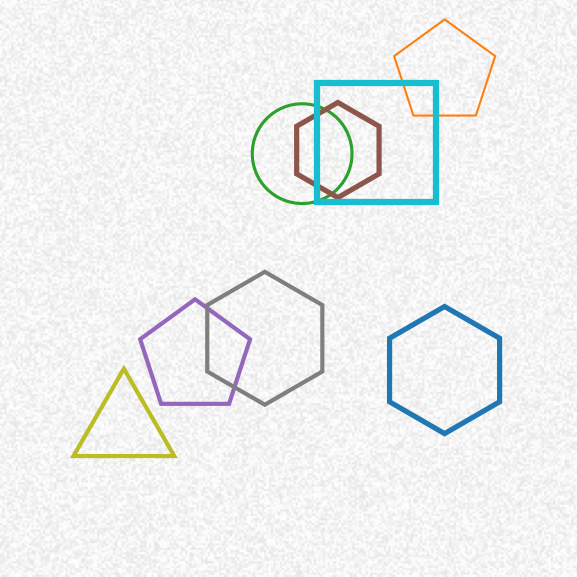[{"shape": "hexagon", "thickness": 2.5, "radius": 0.55, "center": [0.77, 0.358]}, {"shape": "pentagon", "thickness": 1, "radius": 0.46, "center": [0.77, 0.873]}, {"shape": "circle", "thickness": 1.5, "radius": 0.43, "center": [0.523, 0.733]}, {"shape": "pentagon", "thickness": 2, "radius": 0.5, "center": [0.338, 0.381]}, {"shape": "hexagon", "thickness": 2.5, "radius": 0.41, "center": [0.585, 0.739]}, {"shape": "hexagon", "thickness": 2, "radius": 0.58, "center": [0.459, 0.413]}, {"shape": "triangle", "thickness": 2, "radius": 0.5, "center": [0.214, 0.26]}, {"shape": "square", "thickness": 3, "radius": 0.52, "center": [0.651, 0.753]}]